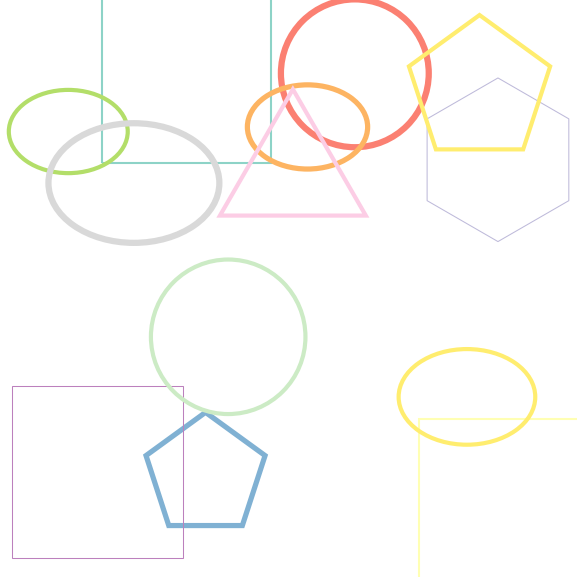[{"shape": "square", "thickness": 1, "radius": 0.73, "center": [0.323, 0.864]}, {"shape": "square", "thickness": 1, "radius": 0.74, "center": [0.874, 0.125]}, {"shape": "hexagon", "thickness": 0.5, "radius": 0.71, "center": [0.862, 0.722]}, {"shape": "circle", "thickness": 3, "radius": 0.64, "center": [0.614, 0.872]}, {"shape": "pentagon", "thickness": 2.5, "radius": 0.54, "center": [0.356, 0.177]}, {"shape": "oval", "thickness": 2.5, "radius": 0.52, "center": [0.532, 0.779]}, {"shape": "oval", "thickness": 2, "radius": 0.51, "center": [0.118, 0.771]}, {"shape": "triangle", "thickness": 2, "radius": 0.73, "center": [0.507, 0.699]}, {"shape": "oval", "thickness": 3, "radius": 0.74, "center": [0.232, 0.682]}, {"shape": "square", "thickness": 0.5, "radius": 0.74, "center": [0.169, 0.182]}, {"shape": "circle", "thickness": 2, "radius": 0.67, "center": [0.395, 0.416]}, {"shape": "oval", "thickness": 2, "radius": 0.59, "center": [0.809, 0.312]}, {"shape": "pentagon", "thickness": 2, "radius": 0.64, "center": [0.83, 0.844]}]